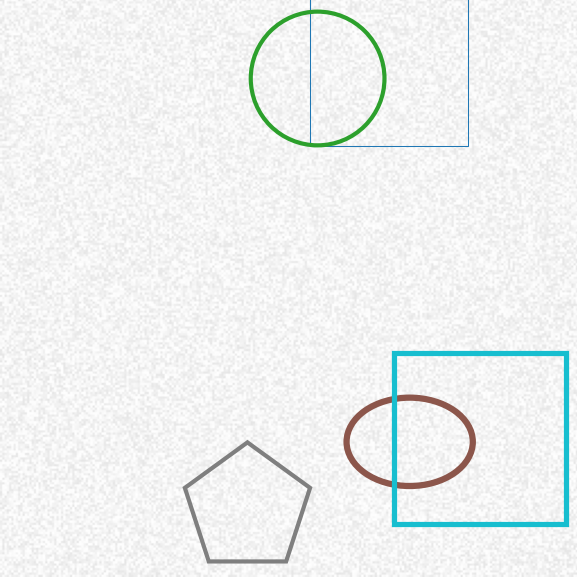[{"shape": "square", "thickness": 0.5, "radius": 0.69, "center": [0.673, 0.884]}, {"shape": "circle", "thickness": 2, "radius": 0.58, "center": [0.55, 0.863]}, {"shape": "oval", "thickness": 3, "radius": 0.55, "center": [0.709, 0.234]}, {"shape": "pentagon", "thickness": 2, "radius": 0.57, "center": [0.429, 0.119]}, {"shape": "square", "thickness": 2.5, "radius": 0.74, "center": [0.831, 0.239]}]